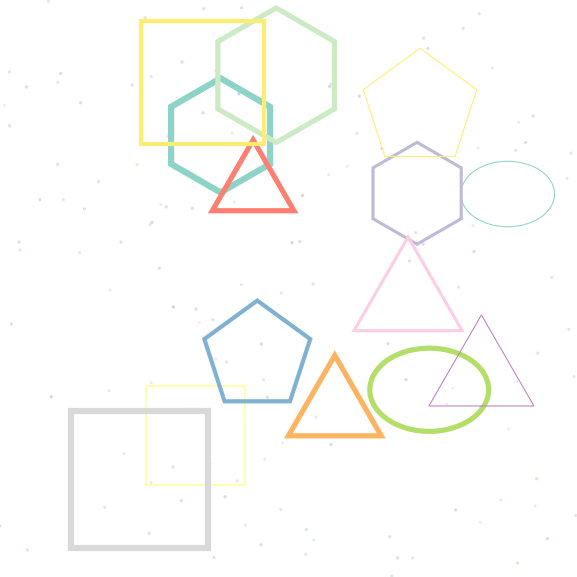[{"shape": "hexagon", "thickness": 3, "radius": 0.49, "center": [0.382, 0.765]}, {"shape": "oval", "thickness": 0.5, "radius": 0.41, "center": [0.879, 0.663]}, {"shape": "square", "thickness": 1, "radius": 0.43, "center": [0.339, 0.245]}, {"shape": "hexagon", "thickness": 1.5, "radius": 0.44, "center": [0.722, 0.664]}, {"shape": "triangle", "thickness": 2.5, "radius": 0.41, "center": [0.438, 0.675]}, {"shape": "pentagon", "thickness": 2, "radius": 0.48, "center": [0.445, 0.382]}, {"shape": "triangle", "thickness": 2.5, "radius": 0.46, "center": [0.58, 0.291]}, {"shape": "oval", "thickness": 2.5, "radius": 0.51, "center": [0.743, 0.324]}, {"shape": "triangle", "thickness": 1.5, "radius": 0.54, "center": [0.707, 0.481]}, {"shape": "square", "thickness": 3, "radius": 0.59, "center": [0.242, 0.169]}, {"shape": "triangle", "thickness": 0.5, "radius": 0.53, "center": [0.834, 0.349]}, {"shape": "hexagon", "thickness": 2.5, "radius": 0.58, "center": [0.478, 0.869]}, {"shape": "pentagon", "thickness": 0.5, "radius": 0.52, "center": [0.727, 0.812]}, {"shape": "square", "thickness": 2, "radius": 0.53, "center": [0.351, 0.857]}]